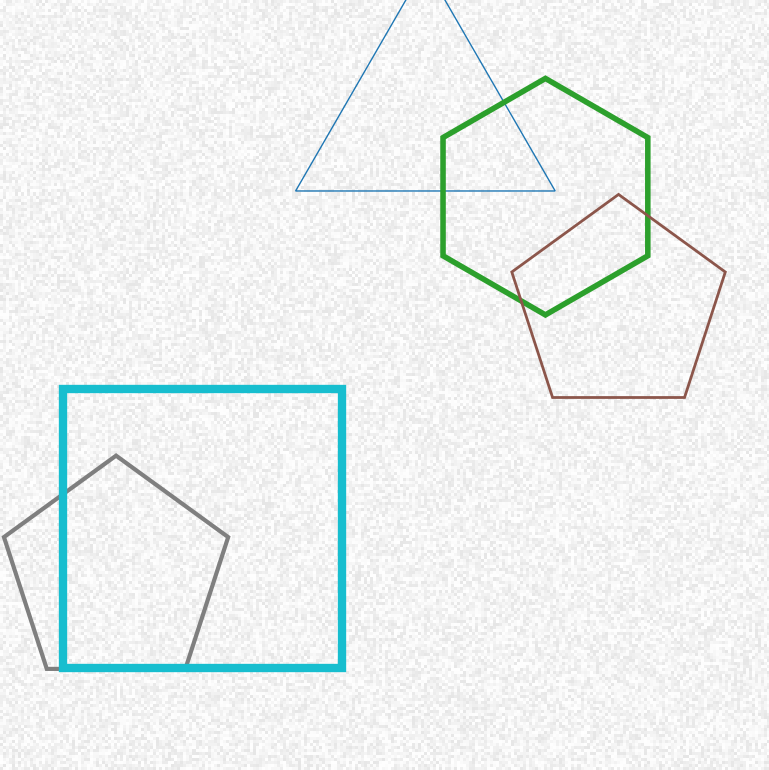[{"shape": "triangle", "thickness": 0.5, "radius": 0.97, "center": [0.552, 0.849]}, {"shape": "hexagon", "thickness": 2, "radius": 0.77, "center": [0.708, 0.745]}, {"shape": "pentagon", "thickness": 1, "radius": 0.73, "center": [0.803, 0.602]}, {"shape": "pentagon", "thickness": 1.5, "radius": 0.77, "center": [0.151, 0.255]}, {"shape": "square", "thickness": 3, "radius": 0.91, "center": [0.262, 0.313]}]